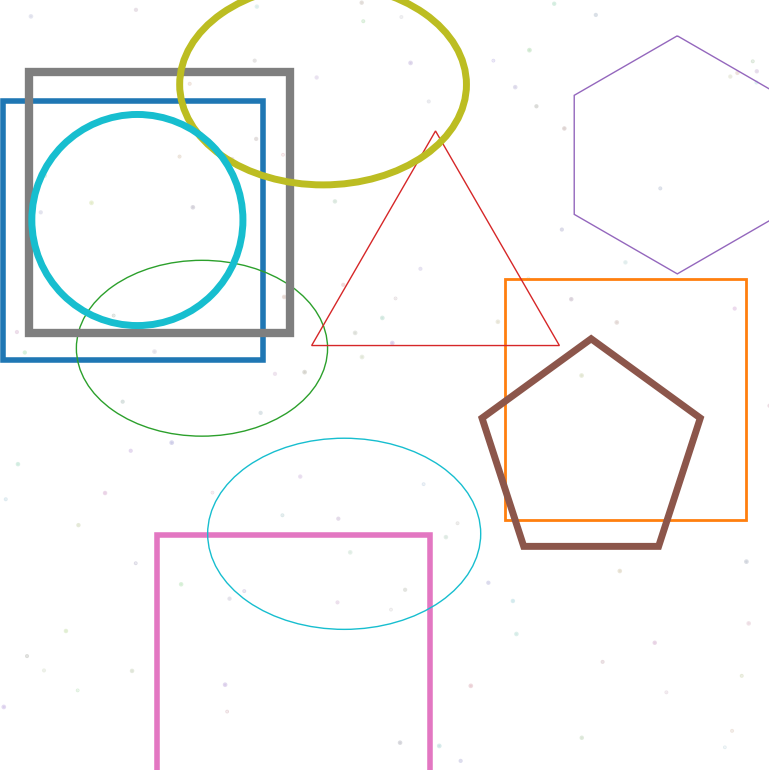[{"shape": "square", "thickness": 2, "radius": 0.84, "center": [0.173, 0.7]}, {"shape": "square", "thickness": 1, "radius": 0.78, "center": [0.812, 0.481]}, {"shape": "oval", "thickness": 0.5, "radius": 0.82, "center": [0.262, 0.548]}, {"shape": "triangle", "thickness": 0.5, "radius": 0.93, "center": [0.566, 0.644]}, {"shape": "hexagon", "thickness": 0.5, "radius": 0.77, "center": [0.88, 0.799]}, {"shape": "pentagon", "thickness": 2.5, "radius": 0.75, "center": [0.768, 0.411]}, {"shape": "square", "thickness": 2, "radius": 0.89, "center": [0.381, 0.128]}, {"shape": "square", "thickness": 3, "radius": 0.85, "center": [0.207, 0.737]}, {"shape": "oval", "thickness": 2.5, "radius": 0.93, "center": [0.42, 0.89]}, {"shape": "oval", "thickness": 0.5, "radius": 0.89, "center": [0.447, 0.307]}, {"shape": "circle", "thickness": 2.5, "radius": 0.69, "center": [0.178, 0.714]}]